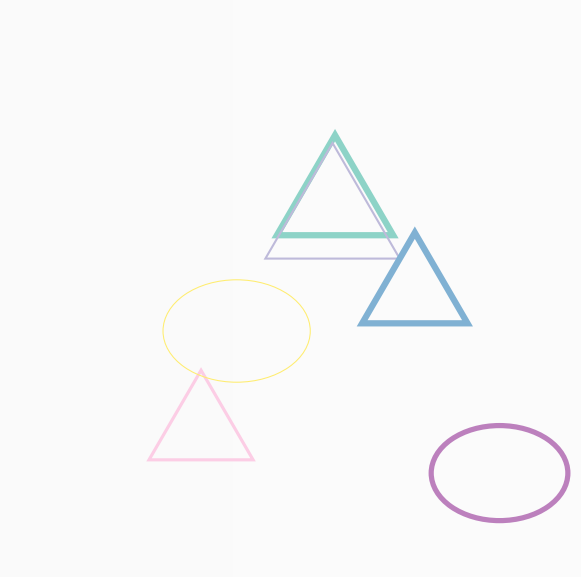[{"shape": "triangle", "thickness": 3, "radius": 0.58, "center": [0.576, 0.65]}, {"shape": "triangle", "thickness": 1, "radius": 0.67, "center": [0.572, 0.618]}, {"shape": "triangle", "thickness": 3, "radius": 0.52, "center": [0.714, 0.492]}, {"shape": "triangle", "thickness": 1.5, "radius": 0.52, "center": [0.346, 0.255]}, {"shape": "oval", "thickness": 2.5, "radius": 0.59, "center": [0.859, 0.18]}, {"shape": "oval", "thickness": 0.5, "radius": 0.63, "center": [0.407, 0.426]}]